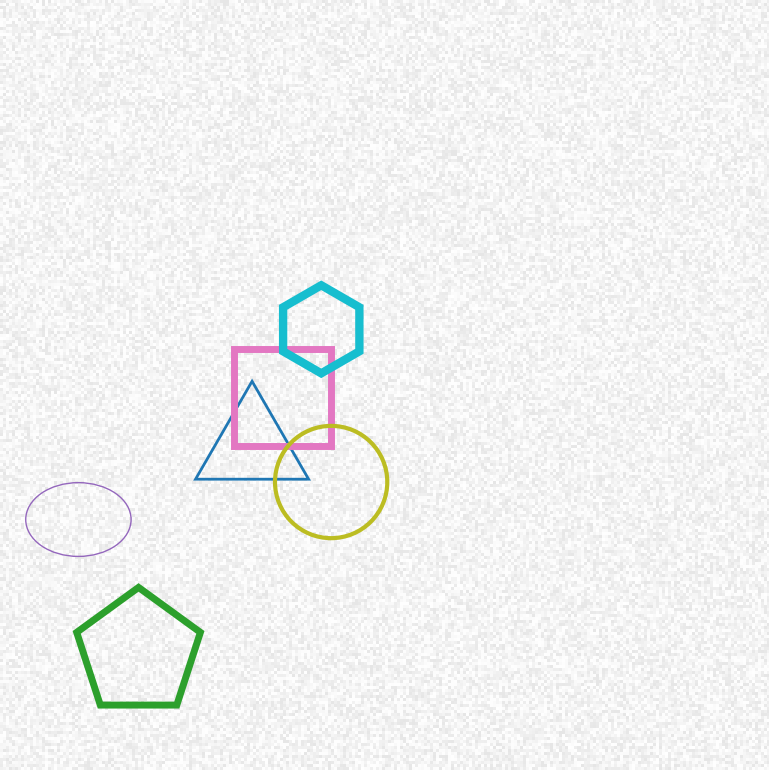[{"shape": "triangle", "thickness": 1, "radius": 0.42, "center": [0.327, 0.42]}, {"shape": "pentagon", "thickness": 2.5, "radius": 0.42, "center": [0.18, 0.153]}, {"shape": "oval", "thickness": 0.5, "radius": 0.34, "center": [0.102, 0.325]}, {"shape": "square", "thickness": 2.5, "radius": 0.32, "center": [0.367, 0.483]}, {"shape": "circle", "thickness": 1.5, "radius": 0.36, "center": [0.43, 0.374]}, {"shape": "hexagon", "thickness": 3, "radius": 0.29, "center": [0.417, 0.572]}]